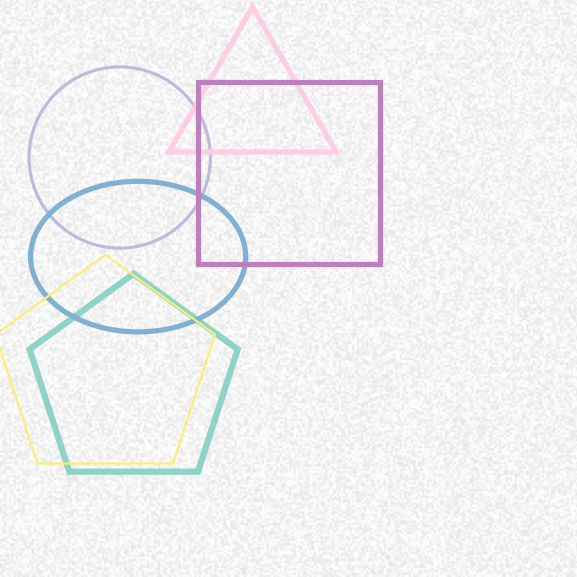[{"shape": "pentagon", "thickness": 3, "radius": 0.95, "center": [0.231, 0.336]}, {"shape": "circle", "thickness": 1.5, "radius": 0.78, "center": [0.207, 0.726]}, {"shape": "oval", "thickness": 2.5, "radius": 0.93, "center": [0.239, 0.555]}, {"shape": "triangle", "thickness": 2.5, "radius": 0.84, "center": [0.437, 0.82]}, {"shape": "square", "thickness": 2.5, "radius": 0.79, "center": [0.5, 0.699]}, {"shape": "pentagon", "thickness": 1, "radius": 1.0, "center": [0.182, 0.358]}]